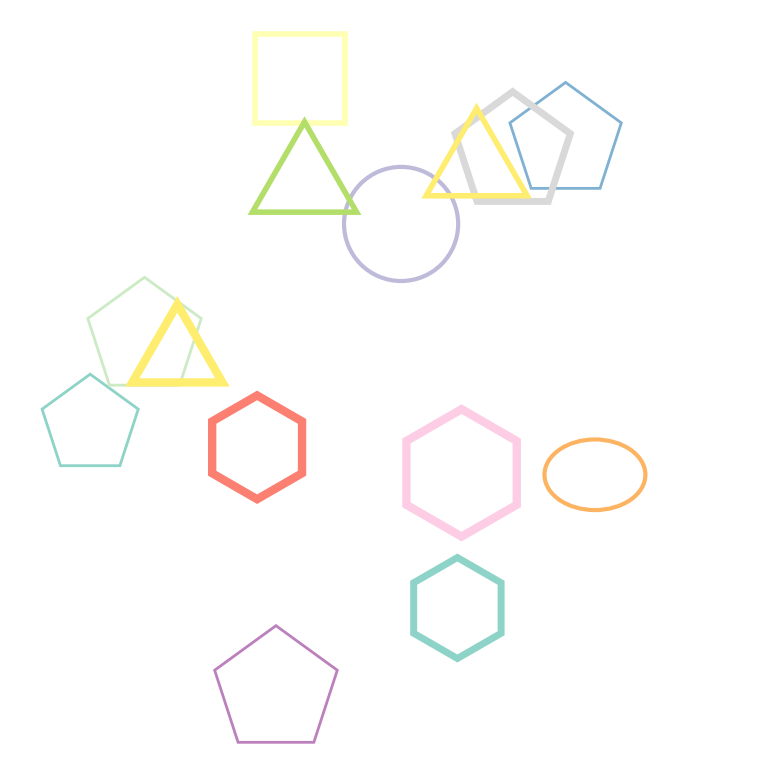[{"shape": "pentagon", "thickness": 1, "radius": 0.33, "center": [0.117, 0.448]}, {"shape": "hexagon", "thickness": 2.5, "radius": 0.33, "center": [0.594, 0.21]}, {"shape": "square", "thickness": 2, "radius": 0.29, "center": [0.39, 0.898]}, {"shape": "circle", "thickness": 1.5, "radius": 0.37, "center": [0.521, 0.709]}, {"shape": "hexagon", "thickness": 3, "radius": 0.34, "center": [0.334, 0.419]}, {"shape": "pentagon", "thickness": 1, "radius": 0.38, "center": [0.735, 0.817]}, {"shape": "oval", "thickness": 1.5, "radius": 0.33, "center": [0.773, 0.383]}, {"shape": "triangle", "thickness": 2, "radius": 0.39, "center": [0.395, 0.764]}, {"shape": "hexagon", "thickness": 3, "radius": 0.41, "center": [0.599, 0.386]}, {"shape": "pentagon", "thickness": 2.5, "radius": 0.39, "center": [0.666, 0.802]}, {"shape": "pentagon", "thickness": 1, "radius": 0.42, "center": [0.358, 0.104]}, {"shape": "pentagon", "thickness": 1, "radius": 0.39, "center": [0.188, 0.562]}, {"shape": "triangle", "thickness": 3, "radius": 0.34, "center": [0.23, 0.537]}, {"shape": "triangle", "thickness": 2, "radius": 0.38, "center": [0.619, 0.784]}]